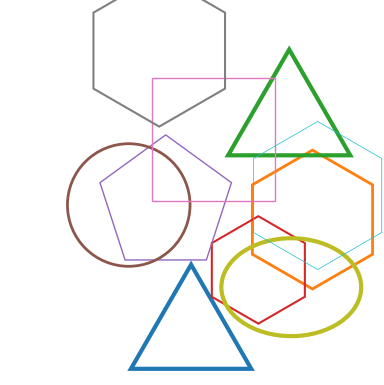[{"shape": "triangle", "thickness": 3, "radius": 0.9, "center": [0.496, 0.132]}, {"shape": "hexagon", "thickness": 2, "radius": 0.9, "center": [0.812, 0.43]}, {"shape": "triangle", "thickness": 3, "radius": 0.92, "center": [0.751, 0.688]}, {"shape": "hexagon", "thickness": 1.5, "radius": 0.7, "center": [0.671, 0.299]}, {"shape": "pentagon", "thickness": 1, "radius": 0.9, "center": [0.43, 0.47]}, {"shape": "circle", "thickness": 2, "radius": 0.8, "center": [0.334, 0.468]}, {"shape": "square", "thickness": 1, "radius": 0.8, "center": [0.554, 0.639]}, {"shape": "hexagon", "thickness": 1.5, "radius": 0.99, "center": [0.414, 0.868]}, {"shape": "oval", "thickness": 3, "radius": 0.91, "center": [0.757, 0.254]}, {"shape": "hexagon", "thickness": 0.5, "radius": 0.96, "center": [0.825, 0.492]}]